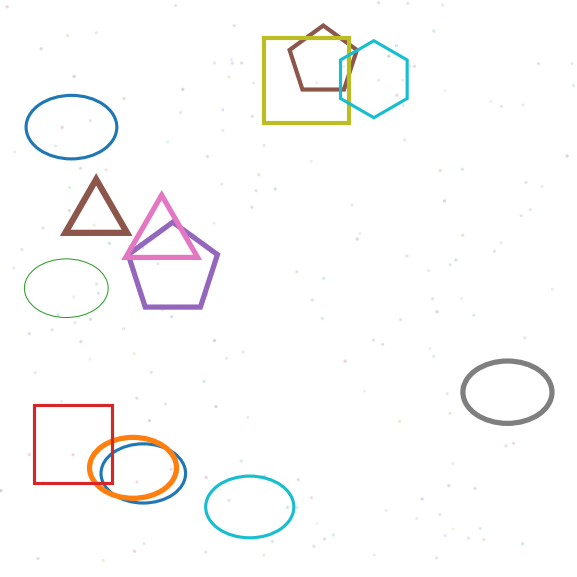[{"shape": "oval", "thickness": 1.5, "radius": 0.39, "center": [0.124, 0.779]}, {"shape": "oval", "thickness": 1.5, "radius": 0.37, "center": [0.248, 0.179]}, {"shape": "oval", "thickness": 2.5, "radius": 0.38, "center": [0.23, 0.189]}, {"shape": "oval", "thickness": 0.5, "radius": 0.36, "center": [0.115, 0.5]}, {"shape": "square", "thickness": 1.5, "radius": 0.34, "center": [0.126, 0.23]}, {"shape": "pentagon", "thickness": 2.5, "radius": 0.41, "center": [0.299, 0.533]}, {"shape": "pentagon", "thickness": 2, "radius": 0.31, "center": [0.56, 0.894]}, {"shape": "triangle", "thickness": 3, "radius": 0.31, "center": [0.167, 0.627]}, {"shape": "triangle", "thickness": 2.5, "radius": 0.36, "center": [0.28, 0.589]}, {"shape": "oval", "thickness": 2.5, "radius": 0.39, "center": [0.879, 0.32]}, {"shape": "square", "thickness": 2, "radius": 0.37, "center": [0.53, 0.86]}, {"shape": "hexagon", "thickness": 1.5, "radius": 0.33, "center": [0.647, 0.862]}, {"shape": "oval", "thickness": 1.5, "radius": 0.38, "center": [0.432, 0.121]}]